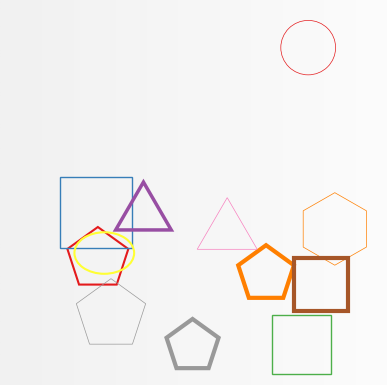[{"shape": "circle", "thickness": 0.5, "radius": 0.35, "center": [0.795, 0.876]}, {"shape": "pentagon", "thickness": 1.5, "radius": 0.41, "center": [0.253, 0.328]}, {"shape": "square", "thickness": 1, "radius": 0.46, "center": [0.247, 0.448]}, {"shape": "square", "thickness": 1, "radius": 0.38, "center": [0.778, 0.106]}, {"shape": "triangle", "thickness": 2.5, "radius": 0.41, "center": [0.37, 0.444]}, {"shape": "pentagon", "thickness": 3, "radius": 0.38, "center": [0.687, 0.288]}, {"shape": "hexagon", "thickness": 0.5, "radius": 0.47, "center": [0.864, 0.405]}, {"shape": "oval", "thickness": 1.5, "radius": 0.39, "center": [0.269, 0.343]}, {"shape": "square", "thickness": 3, "radius": 0.34, "center": [0.828, 0.261]}, {"shape": "triangle", "thickness": 0.5, "radius": 0.45, "center": [0.586, 0.397]}, {"shape": "pentagon", "thickness": 0.5, "radius": 0.47, "center": [0.286, 0.182]}, {"shape": "pentagon", "thickness": 3, "radius": 0.35, "center": [0.497, 0.101]}]